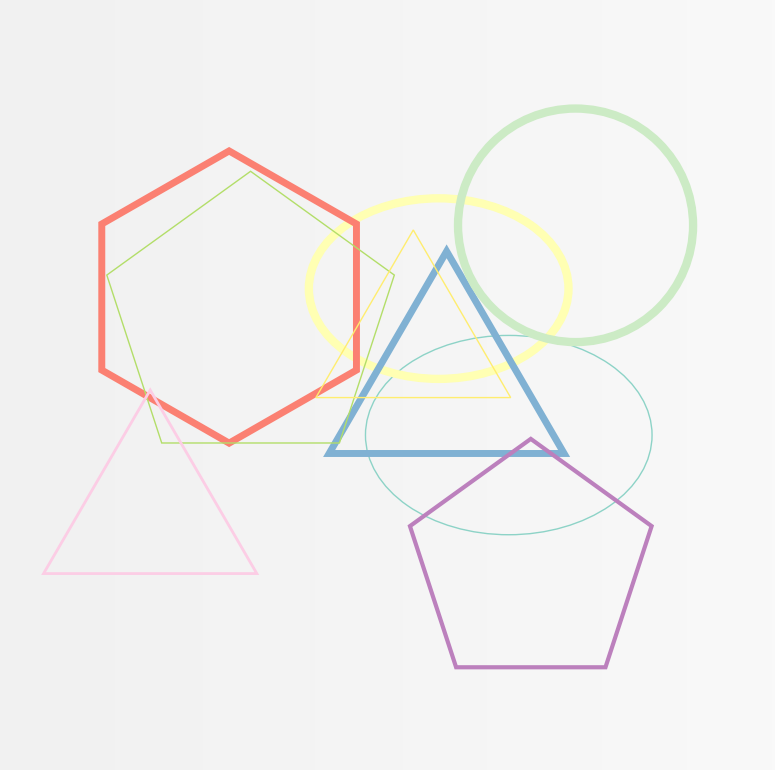[{"shape": "oval", "thickness": 0.5, "radius": 0.92, "center": [0.656, 0.435]}, {"shape": "oval", "thickness": 3, "radius": 0.84, "center": [0.566, 0.625]}, {"shape": "hexagon", "thickness": 2.5, "radius": 0.95, "center": [0.296, 0.614]}, {"shape": "triangle", "thickness": 2.5, "radius": 0.88, "center": [0.576, 0.499]}, {"shape": "pentagon", "thickness": 0.5, "radius": 0.98, "center": [0.323, 0.582]}, {"shape": "triangle", "thickness": 1, "radius": 0.79, "center": [0.194, 0.335]}, {"shape": "pentagon", "thickness": 1.5, "radius": 0.82, "center": [0.685, 0.266]}, {"shape": "circle", "thickness": 3, "radius": 0.76, "center": [0.743, 0.707]}, {"shape": "triangle", "thickness": 0.5, "radius": 0.73, "center": [0.533, 0.556]}]